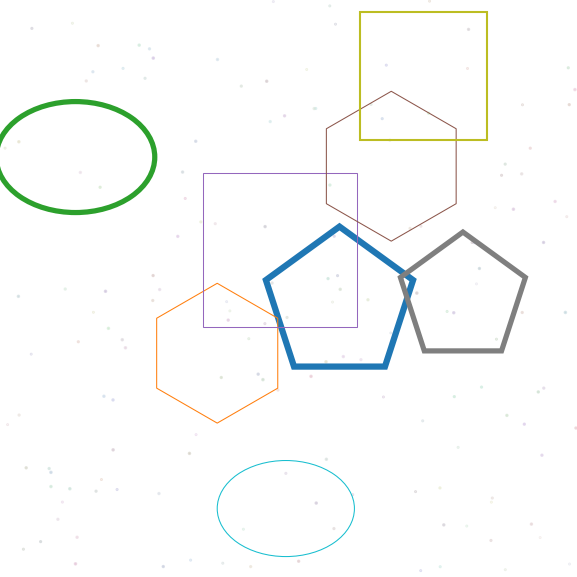[{"shape": "pentagon", "thickness": 3, "radius": 0.67, "center": [0.588, 0.473]}, {"shape": "hexagon", "thickness": 0.5, "radius": 0.61, "center": [0.376, 0.388]}, {"shape": "oval", "thickness": 2.5, "radius": 0.69, "center": [0.131, 0.727]}, {"shape": "square", "thickness": 0.5, "radius": 0.66, "center": [0.485, 0.566]}, {"shape": "hexagon", "thickness": 0.5, "radius": 0.65, "center": [0.678, 0.711]}, {"shape": "pentagon", "thickness": 2.5, "radius": 0.57, "center": [0.802, 0.484]}, {"shape": "square", "thickness": 1, "radius": 0.55, "center": [0.733, 0.867]}, {"shape": "oval", "thickness": 0.5, "radius": 0.59, "center": [0.495, 0.119]}]